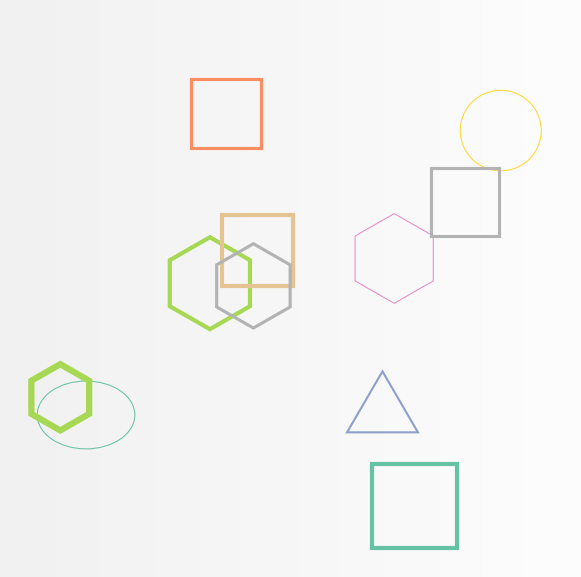[{"shape": "oval", "thickness": 0.5, "radius": 0.42, "center": [0.148, 0.281]}, {"shape": "square", "thickness": 2, "radius": 0.37, "center": [0.713, 0.123]}, {"shape": "square", "thickness": 1.5, "radius": 0.3, "center": [0.389, 0.802]}, {"shape": "triangle", "thickness": 1, "radius": 0.35, "center": [0.658, 0.286]}, {"shape": "hexagon", "thickness": 0.5, "radius": 0.39, "center": [0.678, 0.552]}, {"shape": "hexagon", "thickness": 3, "radius": 0.29, "center": [0.104, 0.311]}, {"shape": "hexagon", "thickness": 2, "radius": 0.4, "center": [0.361, 0.509]}, {"shape": "circle", "thickness": 0.5, "radius": 0.35, "center": [0.862, 0.773]}, {"shape": "square", "thickness": 2, "radius": 0.31, "center": [0.443, 0.566]}, {"shape": "hexagon", "thickness": 1.5, "radius": 0.36, "center": [0.436, 0.504]}, {"shape": "square", "thickness": 1.5, "radius": 0.29, "center": [0.8, 0.65]}]